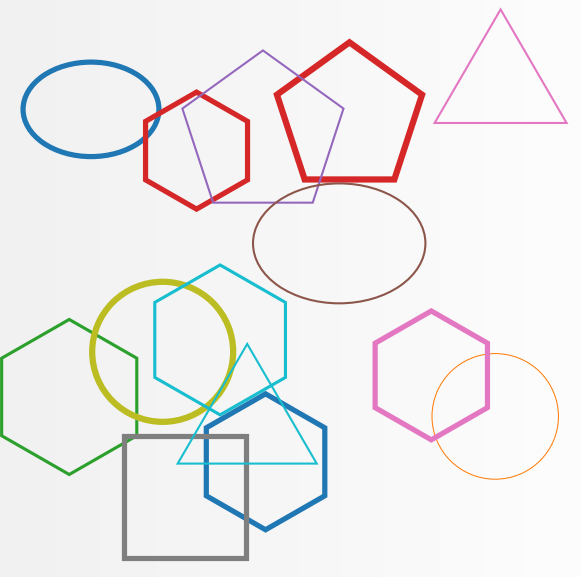[{"shape": "oval", "thickness": 2.5, "radius": 0.58, "center": [0.157, 0.81]}, {"shape": "hexagon", "thickness": 2.5, "radius": 0.59, "center": [0.457, 0.199]}, {"shape": "circle", "thickness": 0.5, "radius": 0.54, "center": [0.852, 0.278]}, {"shape": "hexagon", "thickness": 1.5, "radius": 0.67, "center": [0.119, 0.312]}, {"shape": "pentagon", "thickness": 3, "radius": 0.66, "center": [0.601, 0.795]}, {"shape": "hexagon", "thickness": 2.5, "radius": 0.51, "center": [0.338, 0.738]}, {"shape": "pentagon", "thickness": 1, "radius": 0.73, "center": [0.452, 0.766]}, {"shape": "oval", "thickness": 1, "radius": 0.74, "center": [0.584, 0.578]}, {"shape": "triangle", "thickness": 1, "radius": 0.66, "center": [0.861, 0.852]}, {"shape": "hexagon", "thickness": 2.5, "radius": 0.56, "center": [0.742, 0.349]}, {"shape": "square", "thickness": 2.5, "radius": 0.53, "center": [0.318, 0.138]}, {"shape": "circle", "thickness": 3, "radius": 0.61, "center": [0.28, 0.39]}, {"shape": "triangle", "thickness": 1, "radius": 0.69, "center": [0.425, 0.265]}, {"shape": "hexagon", "thickness": 1.5, "radius": 0.65, "center": [0.379, 0.411]}]